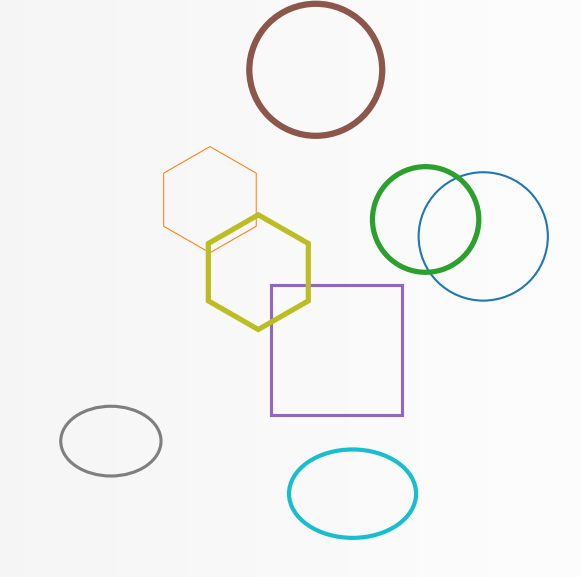[{"shape": "circle", "thickness": 1, "radius": 0.56, "center": [0.831, 0.59]}, {"shape": "hexagon", "thickness": 0.5, "radius": 0.46, "center": [0.361, 0.653]}, {"shape": "circle", "thickness": 2.5, "radius": 0.46, "center": [0.732, 0.619]}, {"shape": "square", "thickness": 1.5, "radius": 0.56, "center": [0.579, 0.393]}, {"shape": "circle", "thickness": 3, "radius": 0.57, "center": [0.543, 0.878]}, {"shape": "oval", "thickness": 1.5, "radius": 0.43, "center": [0.191, 0.235]}, {"shape": "hexagon", "thickness": 2.5, "radius": 0.5, "center": [0.444, 0.528]}, {"shape": "oval", "thickness": 2, "radius": 0.55, "center": [0.607, 0.144]}]